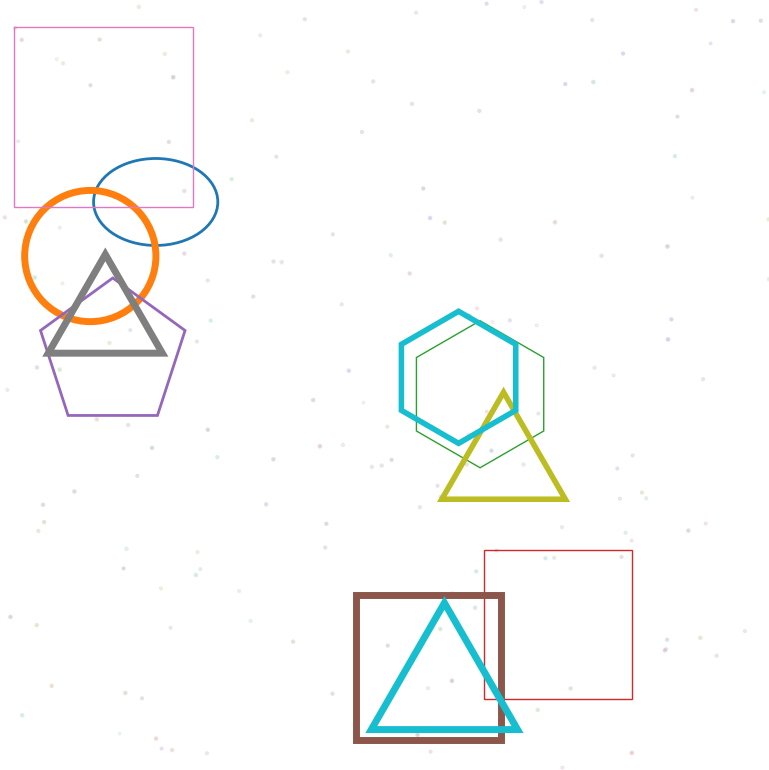[{"shape": "oval", "thickness": 1, "radius": 0.4, "center": [0.202, 0.738]}, {"shape": "circle", "thickness": 2.5, "radius": 0.43, "center": [0.117, 0.667]}, {"shape": "hexagon", "thickness": 0.5, "radius": 0.48, "center": [0.623, 0.488]}, {"shape": "square", "thickness": 0.5, "radius": 0.48, "center": [0.724, 0.189]}, {"shape": "pentagon", "thickness": 1, "radius": 0.49, "center": [0.146, 0.54]}, {"shape": "square", "thickness": 2.5, "radius": 0.47, "center": [0.556, 0.133]}, {"shape": "square", "thickness": 0.5, "radius": 0.58, "center": [0.134, 0.848]}, {"shape": "triangle", "thickness": 2.5, "radius": 0.43, "center": [0.137, 0.584]}, {"shape": "triangle", "thickness": 2, "radius": 0.46, "center": [0.654, 0.398]}, {"shape": "hexagon", "thickness": 2, "radius": 0.43, "center": [0.596, 0.51]}, {"shape": "triangle", "thickness": 2.5, "radius": 0.55, "center": [0.577, 0.107]}]